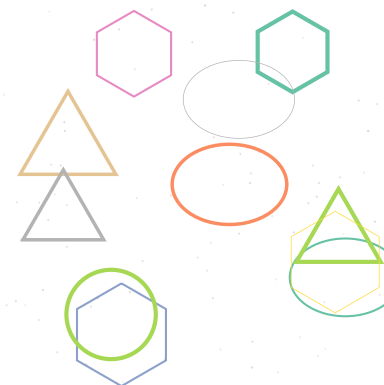[{"shape": "oval", "thickness": 1.5, "radius": 0.72, "center": [0.897, 0.28]}, {"shape": "hexagon", "thickness": 3, "radius": 0.52, "center": [0.76, 0.865]}, {"shape": "oval", "thickness": 2.5, "radius": 0.74, "center": [0.596, 0.521]}, {"shape": "hexagon", "thickness": 1.5, "radius": 0.67, "center": [0.316, 0.131]}, {"shape": "hexagon", "thickness": 1.5, "radius": 0.56, "center": [0.348, 0.86]}, {"shape": "circle", "thickness": 3, "radius": 0.58, "center": [0.289, 0.183]}, {"shape": "triangle", "thickness": 3, "radius": 0.63, "center": [0.879, 0.383]}, {"shape": "hexagon", "thickness": 0.5, "radius": 0.66, "center": [0.871, 0.319]}, {"shape": "triangle", "thickness": 2.5, "radius": 0.72, "center": [0.177, 0.619]}, {"shape": "triangle", "thickness": 2.5, "radius": 0.61, "center": [0.164, 0.438]}, {"shape": "oval", "thickness": 0.5, "radius": 0.72, "center": [0.621, 0.742]}]